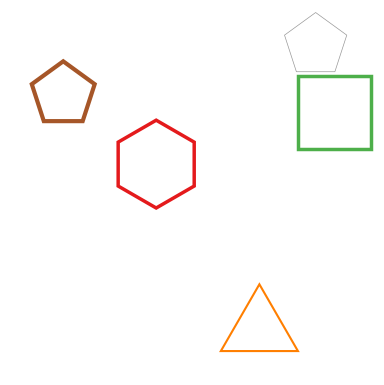[{"shape": "hexagon", "thickness": 2.5, "radius": 0.57, "center": [0.406, 0.574]}, {"shape": "square", "thickness": 2.5, "radius": 0.48, "center": [0.869, 0.709]}, {"shape": "triangle", "thickness": 1.5, "radius": 0.58, "center": [0.674, 0.146]}, {"shape": "pentagon", "thickness": 3, "radius": 0.43, "center": [0.164, 0.755]}, {"shape": "pentagon", "thickness": 0.5, "radius": 0.43, "center": [0.82, 0.882]}]